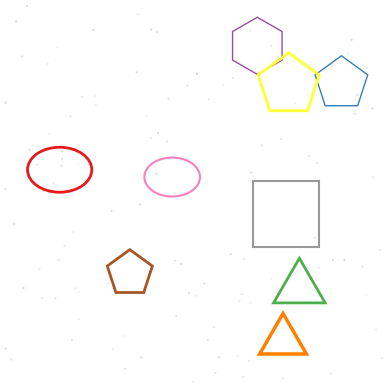[{"shape": "oval", "thickness": 2, "radius": 0.42, "center": [0.155, 0.559]}, {"shape": "pentagon", "thickness": 1, "radius": 0.36, "center": [0.887, 0.783]}, {"shape": "triangle", "thickness": 2, "radius": 0.39, "center": [0.778, 0.252]}, {"shape": "hexagon", "thickness": 1, "radius": 0.37, "center": [0.668, 0.881]}, {"shape": "triangle", "thickness": 2.5, "radius": 0.35, "center": [0.735, 0.116]}, {"shape": "pentagon", "thickness": 2, "radius": 0.42, "center": [0.75, 0.78]}, {"shape": "pentagon", "thickness": 2, "radius": 0.31, "center": [0.337, 0.29]}, {"shape": "oval", "thickness": 1.5, "radius": 0.36, "center": [0.447, 0.54]}, {"shape": "square", "thickness": 1.5, "radius": 0.43, "center": [0.742, 0.443]}]